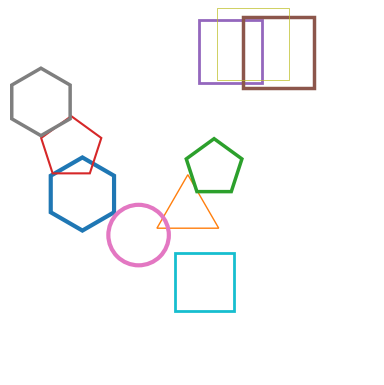[{"shape": "hexagon", "thickness": 3, "radius": 0.47, "center": [0.214, 0.496]}, {"shape": "triangle", "thickness": 1, "radius": 0.46, "center": [0.488, 0.454]}, {"shape": "pentagon", "thickness": 2.5, "radius": 0.38, "center": [0.556, 0.564]}, {"shape": "pentagon", "thickness": 1.5, "radius": 0.41, "center": [0.185, 0.616]}, {"shape": "square", "thickness": 2, "radius": 0.41, "center": [0.599, 0.865]}, {"shape": "square", "thickness": 2.5, "radius": 0.46, "center": [0.724, 0.864]}, {"shape": "circle", "thickness": 3, "radius": 0.39, "center": [0.36, 0.389]}, {"shape": "hexagon", "thickness": 2.5, "radius": 0.44, "center": [0.106, 0.735]}, {"shape": "square", "thickness": 0.5, "radius": 0.47, "center": [0.657, 0.886]}, {"shape": "square", "thickness": 2, "radius": 0.38, "center": [0.532, 0.268]}]